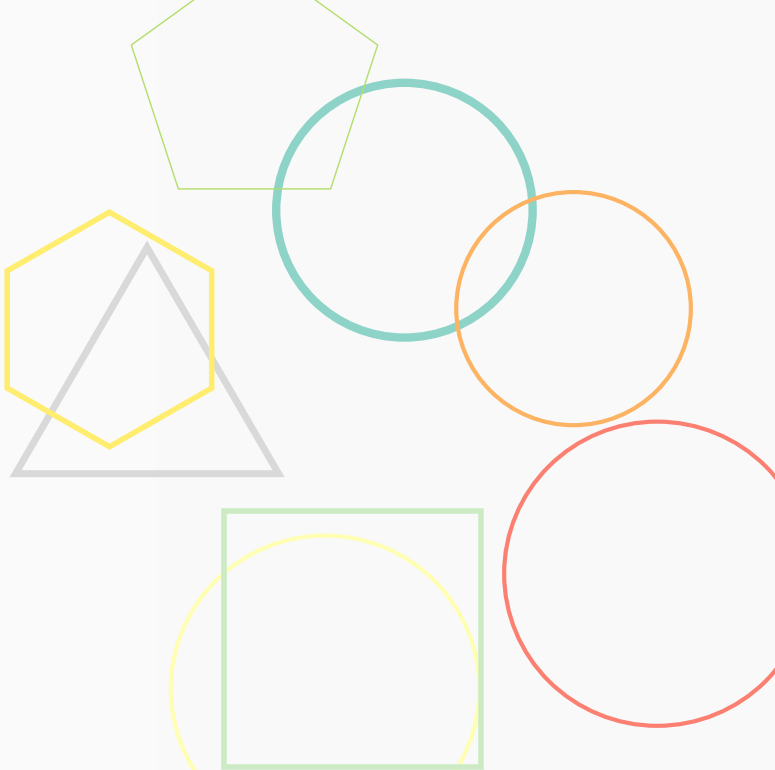[{"shape": "circle", "thickness": 3, "radius": 0.83, "center": [0.522, 0.727]}, {"shape": "circle", "thickness": 1.5, "radius": 1.0, "center": [0.419, 0.105]}, {"shape": "circle", "thickness": 1.5, "radius": 0.99, "center": [0.848, 0.255]}, {"shape": "circle", "thickness": 1.5, "radius": 0.76, "center": [0.74, 0.599]}, {"shape": "pentagon", "thickness": 0.5, "radius": 0.84, "center": [0.328, 0.89]}, {"shape": "triangle", "thickness": 2.5, "radius": 0.98, "center": [0.19, 0.483]}, {"shape": "square", "thickness": 2, "radius": 0.83, "center": [0.455, 0.17]}, {"shape": "hexagon", "thickness": 2, "radius": 0.76, "center": [0.141, 0.572]}]